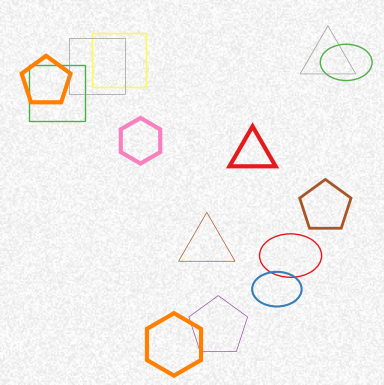[{"shape": "oval", "thickness": 1, "radius": 0.4, "center": [0.755, 0.336]}, {"shape": "triangle", "thickness": 3, "radius": 0.35, "center": [0.656, 0.603]}, {"shape": "oval", "thickness": 1.5, "radius": 0.32, "center": [0.719, 0.249]}, {"shape": "oval", "thickness": 1, "radius": 0.34, "center": [0.899, 0.838]}, {"shape": "square", "thickness": 1, "radius": 0.36, "center": [0.149, 0.759]}, {"shape": "pentagon", "thickness": 0.5, "radius": 0.4, "center": [0.567, 0.152]}, {"shape": "hexagon", "thickness": 3, "radius": 0.41, "center": [0.452, 0.105]}, {"shape": "pentagon", "thickness": 3, "radius": 0.33, "center": [0.12, 0.788]}, {"shape": "square", "thickness": 1, "radius": 0.35, "center": [0.309, 0.844]}, {"shape": "pentagon", "thickness": 2, "radius": 0.35, "center": [0.845, 0.464]}, {"shape": "triangle", "thickness": 0.5, "radius": 0.42, "center": [0.537, 0.364]}, {"shape": "hexagon", "thickness": 3, "radius": 0.3, "center": [0.365, 0.634]}, {"shape": "square", "thickness": 0.5, "radius": 0.36, "center": [0.252, 0.829]}, {"shape": "triangle", "thickness": 0.5, "radius": 0.42, "center": [0.852, 0.85]}]